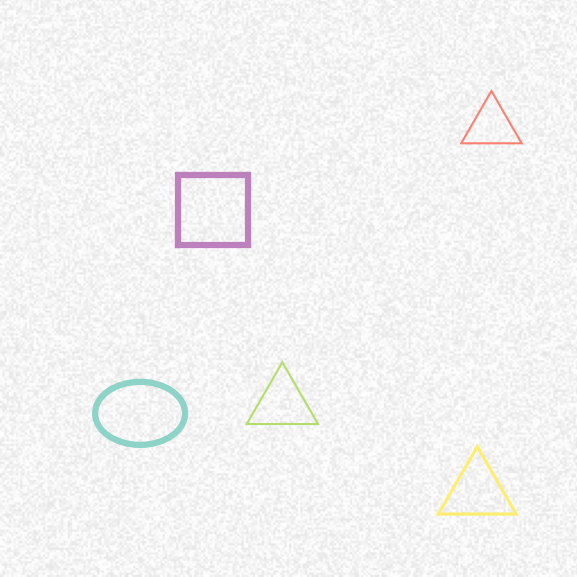[{"shape": "oval", "thickness": 3, "radius": 0.39, "center": [0.243, 0.283]}, {"shape": "triangle", "thickness": 1, "radius": 0.3, "center": [0.851, 0.781]}, {"shape": "triangle", "thickness": 1, "radius": 0.36, "center": [0.489, 0.301]}, {"shape": "square", "thickness": 3, "radius": 0.3, "center": [0.37, 0.635]}, {"shape": "triangle", "thickness": 1.5, "radius": 0.39, "center": [0.826, 0.148]}]